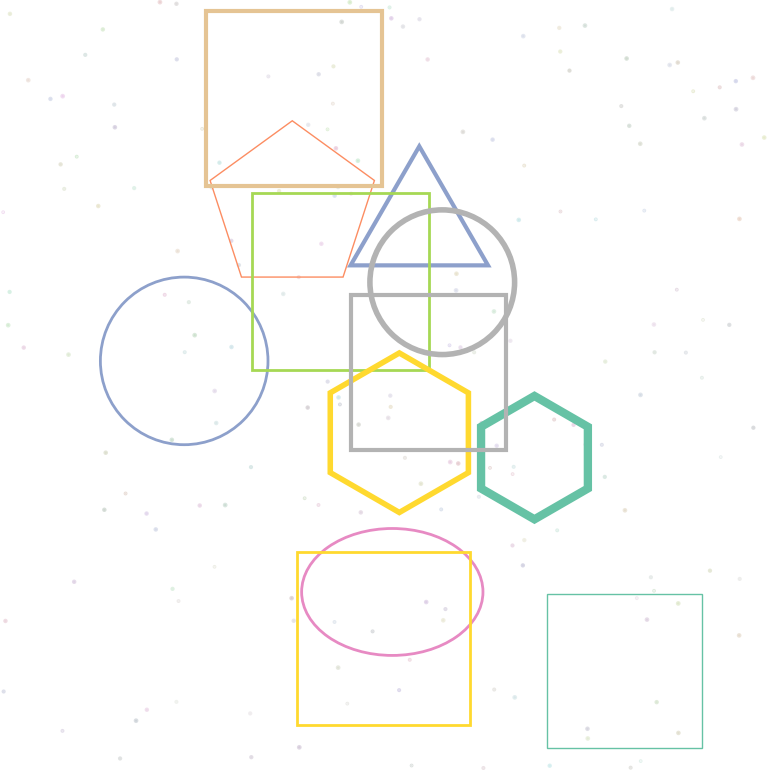[{"shape": "square", "thickness": 0.5, "radius": 0.5, "center": [0.811, 0.129]}, {"shape": "hexagon", "thickness": 3, "radius": 0.4, "center": [0.694, 0.406]}, {"shape": "pentagon", "thickness": 0.5, "radius": 0.56, "center": [0.38, 0.731]}, {"shape": "circle", "thickness": 1, "radius": 0.54, "center": [0.239, 0.531]}, {"shape": "triangle", "thickness": 1.5, "radius": 0.52, "center": [0.545, 0.707]}, {"shape": "oval", "thickness": 1, "radius": 0.59, "center": [0.509, 0.231]}, {"shape": "square", "thickness": 1, "radius": 0.58, "center": [0.442, 0.635]}, {"shape": "square", "thickness": 1, "radius": 0.56, "center": [0.498, 0.171]}, {"shape": "hexagon", "thickness": 2, "radius": 0.52, "center": [0.519, 0.438]}, {"shape": "square", "thickness": 1.5, "radius": 0.57, "center": [0.382, 0.872]}, {"shape": "square", "thickness": 1.5, "radius": 0.5, "center": [0.556, 0.516]}, {"shape": "circle", "thickness": 2, "radius": 0.47, "center": [0.574, 0.633]}]